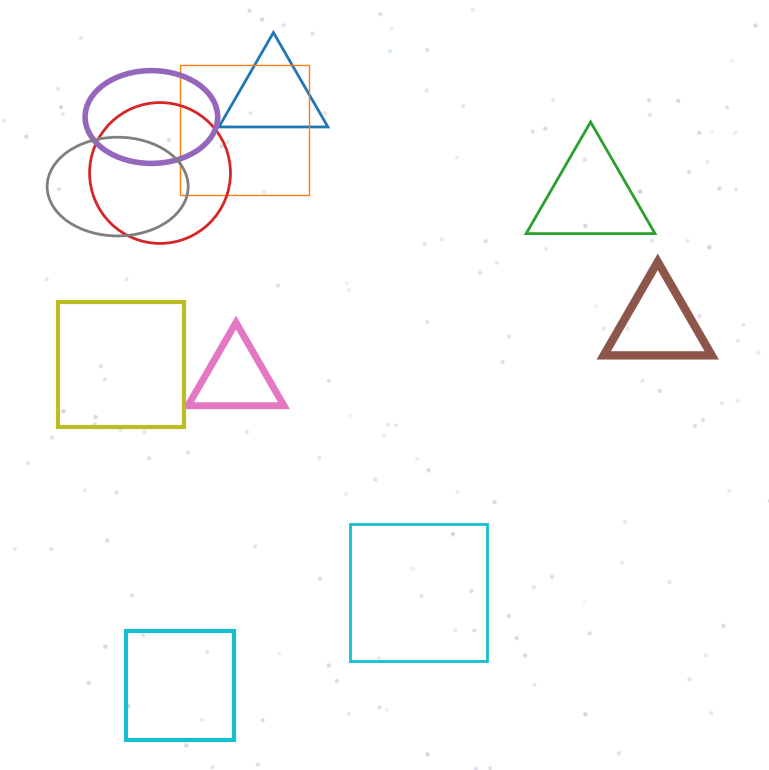[{"shape": "triangle", "thickness": 1, "radius": 0.41, "center": [0.355, 0.876]}, {"shape": "square", "thickness": 0.5, "radius": 0.42, "center": [0.318, 0.831]}, {"shape": "triangle", "thickness": 1, "radius": 0.48, "center": [0.767, 0.745]}, {"shape": "circle", "thickness": 1, "radius": 0.46, "center": [0.208, 0.775]}, {"shape": "oval", "thickness": 2, "radius": 0.43, "center": [0.197, 0.848]}, {"shape": "triangle", "thickness": 3, "radius": 0.4, "center": [0.854, 0.579]}, {"shape": "triangle", "thickness": 2.5, "radius": 0.36, "center": [0.306, 0.509]}, {"shape": "oval", "thickness": 1, "radius": 0.46, "center": [0.153, 0.758]}, {"shape": "square", "thickness": 1.5, "radius": 0.41, "center": [0.157, 0.527]}, {"shape": "square", "thickness": 1.5, "radius": 0.35, "center": [0.234, 0.109]}, {"shape": "square", "thickness": 1, "radius": 0.44, "center": [0.543, 0.23]}]